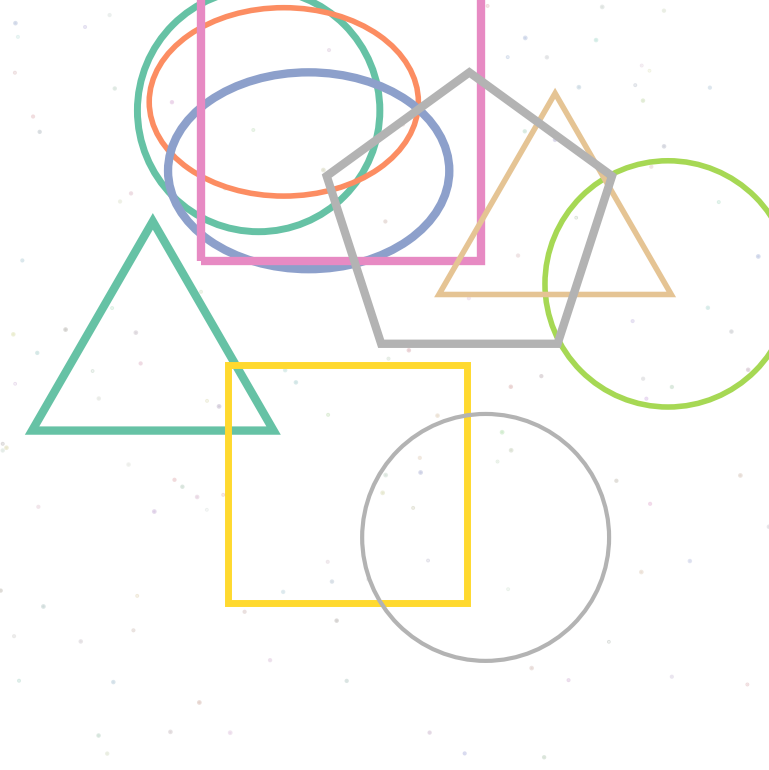[{"shape": "triangle", "thickness": 3, "radius": 0.91, "center": [0.198, 0.531]}, {"shape": "circle", "thickness": 2.5, "radius": 0.79, "center": [0.336, 0.857]}, {"shape": "oval", "thickness": 2, "radius": 0.87, "center": [0.369, 0.868]}, {"shape": "oval", "thickness": 3, "radius": 0.91, "center": [0.401, 0.778]}, {"shape": "square", "thickness": 3, "radius": 0.91, "center": [0.443, 0.843]}, {"shape": "circle", "thickness": 2, "radius": 0.8, "center": [0.868, 0.631]}, {"shape": "square", "thickness": 2.5, "radius": 0.77, "center": [0.451, 0.371]}, {"shape": "triangle", "thickness": 2, "radius": 0.87, "center": [0.721, 0.705]}, {"shape": "circle", "thickness": 1.5, "radius": 0.8, "center": [0.631, 0.302]}, {"shape": "pentagon", "thickness": 3, "radius": 0.97, "center": [0.61, 0.711]}]